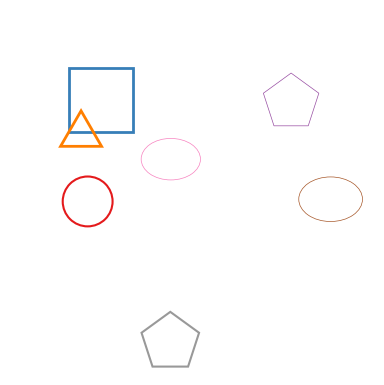[{"shape": "circle", "thickness": 1.5, "radius": 0.32, "center": [0.228, 0.477]}, {"shape": "square", "thickness": 2, "radius": 0.41, "center": [0.263, 0.74]}, {"shape": "pentagon", "thickness": 0.5, "radius": 0.38, "center": [0.756, 0.734]}, {"shape": "triangle", "thickness": 2, "radius": 0.31, "center": [0.211, 0.651]}, {"shape": "oval", "thickness": 0.5, "radius": 0.41, "center": [0.859, 0.483]}, {"shape": "oval", "thickness": 0.5, "radius": 0.39, "center": [0.444, 0.587]}, {"shape": "pentagon", "thickness": 1.5, "radius": 0.39, "center": [0.442, 0.111]}]